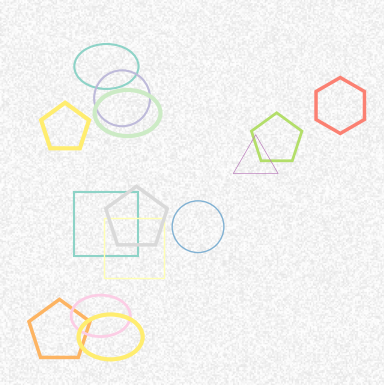[{"shape": "oval", "thickness": 1.5, "radius": 0.42, "center": [0.276, 0.827]}, {"shape": "square", "thickness": 1.5, "radius": 0.42, "center": [0.276, 0.419]}, {"shape": "square", "thickness": 1, "radius": 0.39, "center": [0.348, 0.355]}, {"shape": "circle", "thickness": 1.5, "radius": 0.36, "center": [0.317, 0.745]}, {"shape": "hexagon", "thickness": 2.5, "radius": 0.36, "center": [0.884, 0.726]}, {"shape": "circle", "thickness": 1, "radius": 0.34, "center": [0.514, 0.411]}, {"shape": "pentagon", "thickness": 2.5, "radius": 0.42, "center": [0.154, 0.139]}, {"shape": "pentagon", "thickness": 2, "radius": 0.34, "center": [0.719, 0.638]}, {"shape": "oval", "thickness": 2, "radius": 0.38, "center": [0.262, 0.18]}, {"shape": "pentagon", "thickness": 2.5, "radius": 0.42, "center": [0.355, 0.432]}, {"shape": "triangle", "thickness": 0.5, "radius": 0.34, "center": [0.664, 0.583]}, {"shape": "oval", "thickness": 3, "radius": 0.43, "center": [0.331, 0.706]}, {"shape": "oval", "thickness": 3, "radius": 0.42, "center": [0.287, 0.125]}, {"shape": "pentagon", "thickness": 3, "radius": 0.33, "center": [0.169, 0.668]}]